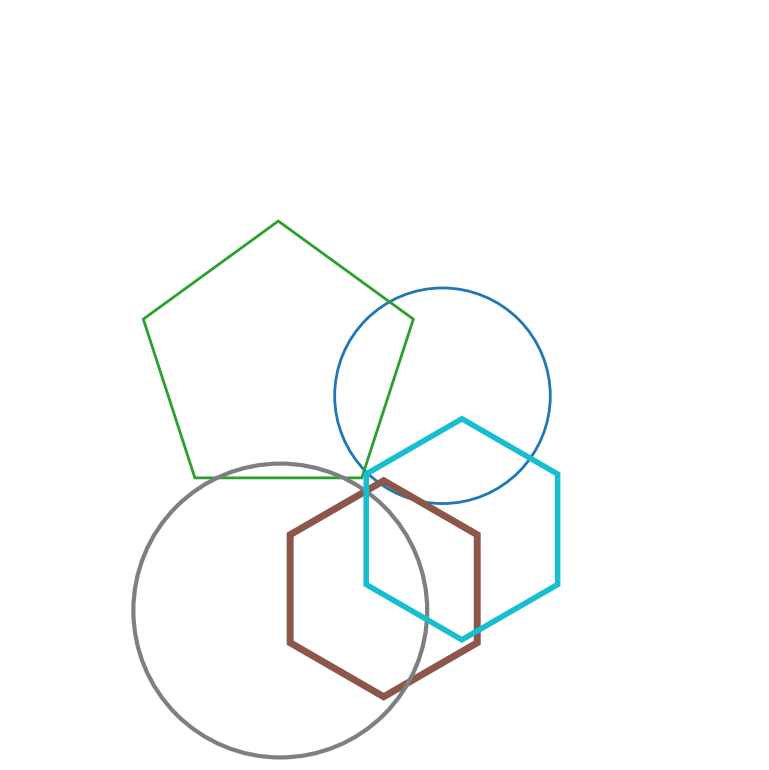[{"shape": "circle", "thickness": 1, "radius": 0.7, "center": [0.575, 0.486]}, {"shape": "pentagon", "thickness": 1, "radius": 0.92, "center": [0.361, 0.529]}, {"shape": "hexagon", "thickness": 2.5, "radius": 0.7, "center": [0.498, 0.235]}, {"shape": "circle", "thickness": 1.5, "radius": 0.95, "center": [0.364, 0.207]}, {"shape": "hexagon", "thickness": 2, "radius": 0.72, "center": [0.6, 0.313]}]